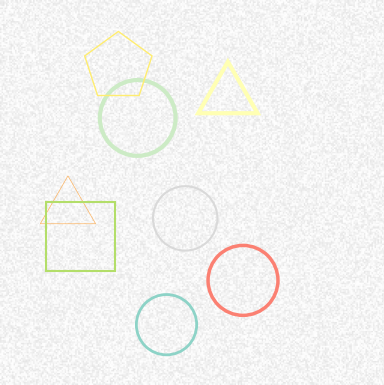[{"shape": "circle", "thickness": 2, "radius": 0.39, "center": [0.432, 0.157]}, {"shape": "triangle", "thickness": 3, "radius": 0.45, "center": [0.592, 0.75]}, {"shape": "circle", "thickness": 2.5, "radius": 0.45, "center": [0.631, 0.272]}, {"shape": "triangle", "thickness": 0.5, "radius": 0.41, "center": [0.176, 0.46]}, {"shape": "square", "thickness": 1.5, "radius": 0.45, "center": [0.209, 0.386]}, {"shape": "circle", "thickness": 1.5, "radius": 0.42, "center": [0.481, 0.433]}, {"shape": "circle", "thickness": 3, "radius": 0.49, "center": [0.358, 0.694]}, {"shape": "pentagon", "thickness": 1, "radius": 0.46, "center": [0.307, 0.826]}]